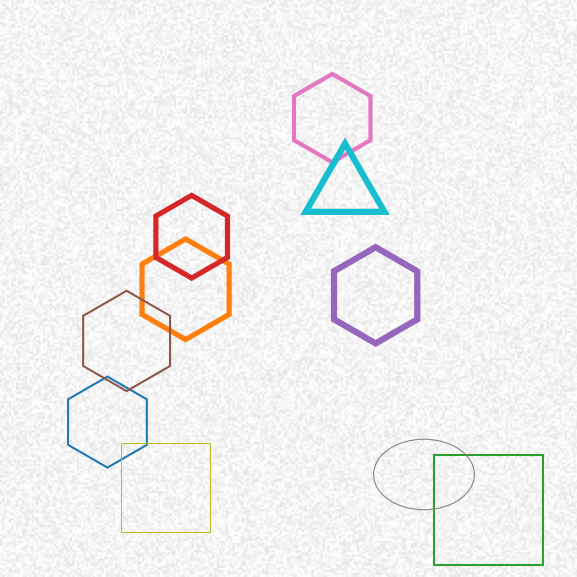[{"shape": "hexagon", "thickness": 1, "radius": 0.39, "center": [0.186, 0.268]}, {"shape": "hexagon", "thickness": 2.5, "radius": 0.44, "center": [0.321, 0.498]}, {"shape": "square", "thickness": 1, "radius": 0.47, "center": [0.845, 0.116]}, {"shape": "hexagon", "thickness": 2.5, "radius": 0.36, "center": [0.332, 0.589]}, {"shape": "hexagon", "thickness": 3, "radius": 0.42, "center": [0.65, 0.488]}, {"shape": "hexagon", "thickness": 1, "radius": 0.43, "center": [0.219, 0.409]}, {"shape": "hexagon", "thickness": 2, "radius": 0.38, "center": [0.575, 0.795]}, {"shape": "oval", "thickness": 0.5, "radius": 0.44, "center": [0.734, 0.178]}, {"shape": "square", "thickness": 0.5, "radius": 0.39, "center": [0.286, 0.155]}, {"shape": "triangle", "thickness": 3, "radius": 0.39, "center": [0.598, 0.672]}]